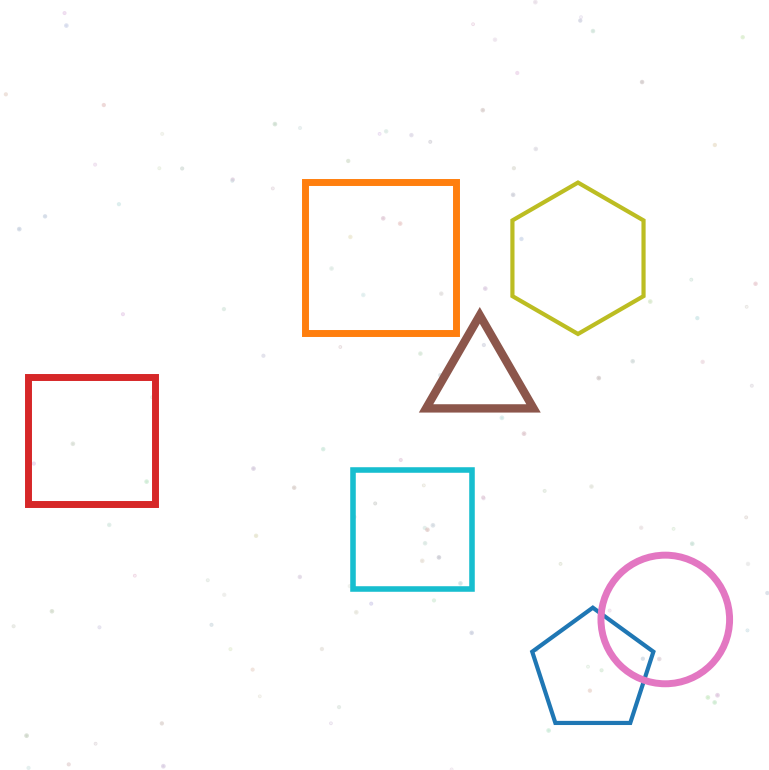[{"shape": "pentagon", "thickness": 1.5, "radius": 0.41, "center": [0.77, 0.128]}, {"shape": "square", "thickness": 2.5, "radius": 0.49, "center": [0.494, 0.666]}, {"shape": "square", "thickness": 2.5, "radius": 0.41, "center": [0.119, 0.428]}, {"shape": "triangle", "thickness": 3, "radius": 0.4, "center": [0.623, 0.51]}, {"shape": "circle", "thickness": 2.5, "radius": 0.42, "center": [0.864, 0.195]}, {"shape": "hexagon", "thickness": 1.5, "radius": 0.49, "center": [0.751, 0.665]}, {"shape": "square", "thickness": 2, "radius": 0.39, "center": [0.536, 0.312]}]